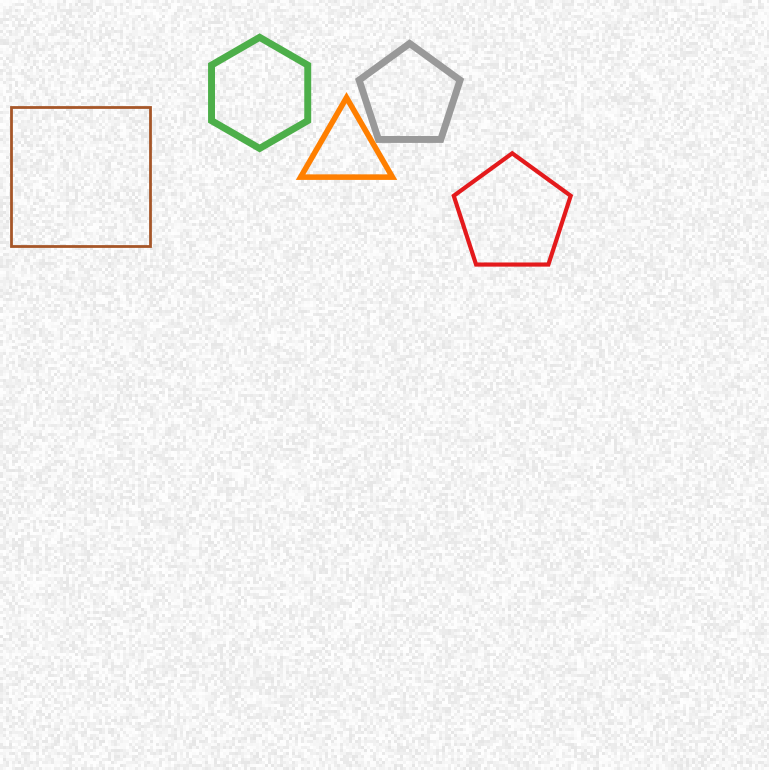[{"shape": "pentagon", "thickness": 1.5, "radius": 0.4, "center": [0.665, 0.721]}, {"shape": "hexagon", "thickness": 2.5, "radius": 0.36, "center": [0.337, 0.879]}, {"shape": "triangle", "thickness": 2, "radius": 0.34, "center": [0.45, 0.804]}, {"shape": "square", "thickness": 1, "radius": 0.45, "center": [0.105, 0.771]}, {"shape": "pentagon", "thickness": 2.5, "radius": 0.34, "center": [0.532, 0.875]}]